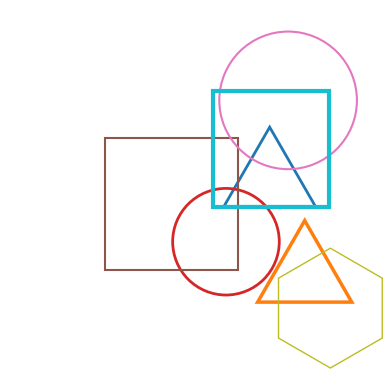[{"shape": "triangle", "thickness": 2, "radius": 0.69, "center": [0.7, 0.533]}, {"shape": "triangle", "thickness": 2.5, "radius": 0.71, "center": [0.791, 0.286]}, {"shape": "circle", "thickness": 2, "radius": 0.69, "center": [0.587, 0.372]}, {"shape": "square", "thickness": 1.5, "radius": 0.86, "center": [0.445, 0.47]}, {"shape": "circle", "thickness": 1.5, "radius": 0.89, "center": [0.748, 0.739]}, {"shape": "hexagon", "thickness": 1, "radius": 0.78, "center": [0.858, 0.2]}, {"shape": "square", "thickness": 3, "radius": 0.75, "center": [0.703, 0.614]}]